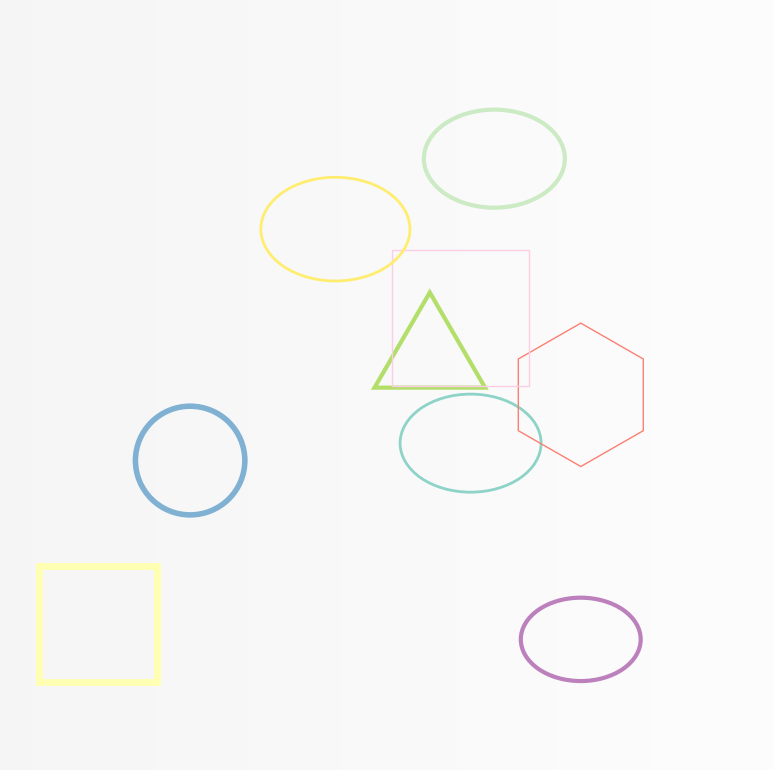[{"shape": "oval", "thickness": 1, "radius": 0.45, "center": [0.607, 0.424]}, {"shape": "square", "thickness": 2.5, "radius": 0.38, "center": [0.126, 0.19]}, {"shape": "hexagon", "thickness": 0.5, "radius": 0.47, "center": [0.749, 0.487]}, {"shape": "circle", "thickness": 2, "radius": 0.35, "center": [0.245, 0.402]}, {"shape": "triangle", "thickness": 1.5, "radius": 0.41, "center": [0.555, 0.538]}, {"shape": "square", "thickness": 0.5, "radius": 0.44, "center": [0.594, 0.587]}, {"shape": "oval", "thickness": 1.5, "radius": 0.39, "center": [0.749, 0.17]}, {"shape": "oval", "thickness": 1.5, "radius": 0.45, "center": [0.638, 0.794]}, {"shape": "oval", "thickness": 1, "radius": 0.48, "center": [0.433, 0.702]}]